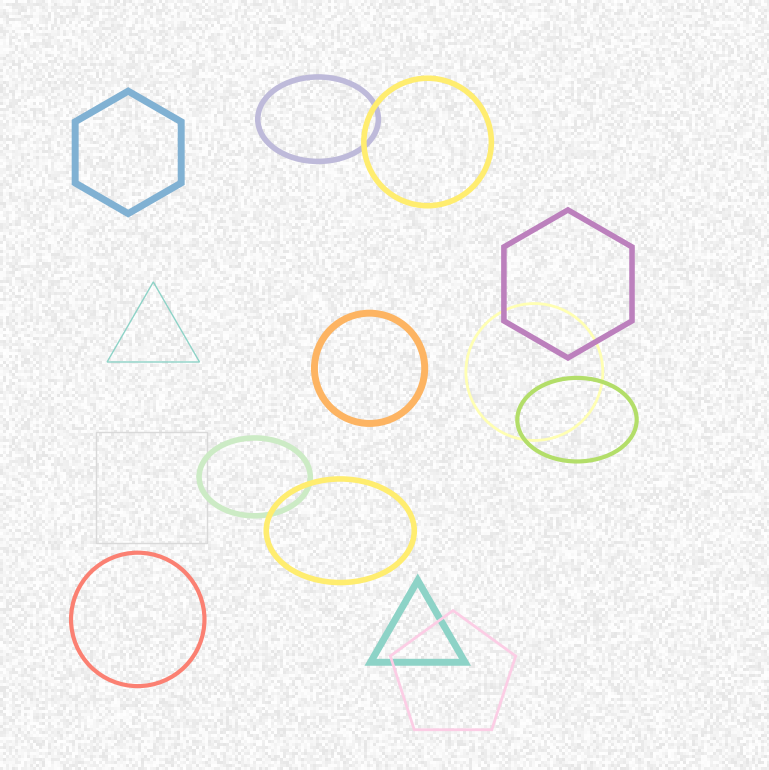[{"shape": "triangle", "thickness": 2.5, "radius": 0.35, "center": [0.543, 0.175]}, {"shape": "triangle", "thickness": 0.5, "radius": 0.35, "center": [0.199, 0.565]}, {"shape": "circle", "thickness": 1, "radius": 0.44, "center": [0.694, 0.517]}, {"shape": "oval", "thickness": 2, "radius": 0.39, "center": [0.413, 0.845]}, {"shape": "circle", "thickness": 1.5, "radius": 0.43, "center": [0.179, 0.196]}, {"shape": "hexagon", "thickness": 2.5, "radius": 0.4, "center": [0.166, 0.802]}, {"shape": "circle", "thickness": 2.5, "radius": 0.36, "center": [0.48, 0.522]}, {"shape": "oval", "thickness": 1.5, "radius": 0.39, "center": [0.749, 0.455]}, {"shape": "pentagon", "thickness": 1, "radius": 0.43, "center": [0.588, 0.122]}, {"shape": "square", "thickness": 0.5, "radius": 0.36, "center": [0.197, 0.367]}, {"shape": "hexagon", "thickness": 2, "radius": 0.48, "center": [0.738, 0.631]}, {"shape": "oval", "thickness": 2, "radius": 0.36, "center": [0.331, 0.381]}, {"shape": "circle", "thickness": 2, "radius": 0.41, "center": [0.555, 0.816]}, {"shape": "oval", "thickness": 2, "radius": 0.48, "center": [0.442, 0.311]}]